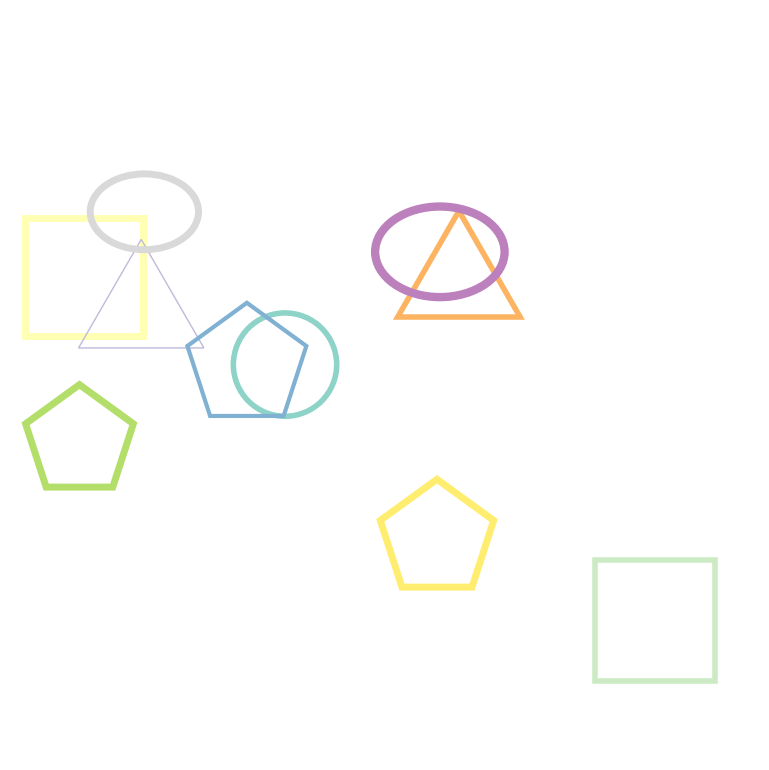[{"shape": "circle", "thickness": 2, "radius": 0.34, "center": [0.37, 0.526]}, {"shape": "square", "thickness": 2.5, "radius": 0.38, "center": [0.109, 0.64]}, {"shape": "triangle", "thickness": 0.5, "radius": 0.47, "center": [0.183, 0.595]}, {"shape": "pentagon", "thickness": 1.5, "radius": 0.41, "center": [0.321, 0.526]}, {"shape": "triangle", "thickness": 2, "radius": 0.46, "center": [0.596, 0.634]}, {"shape": "pentagon", "thickness": 2.5, "radius": 0.37, "center": [0.103, 0.427]}, {"shape": "oval", "thickness": 2.5, "radius": 0.35, "center": [0.187, 0.725]}, {"shape": "oval", "thickness": 3, "radius": 0.42, "center": [0.571, 0.673]}, {"shape": "square", "thickness": 2, "radius": 0.39, "center": [0.851, 0.194]}, {"shape": "pentagon", "thickness": 2.5, "radius": 0.39, "center": [0.568, 0.3]}]